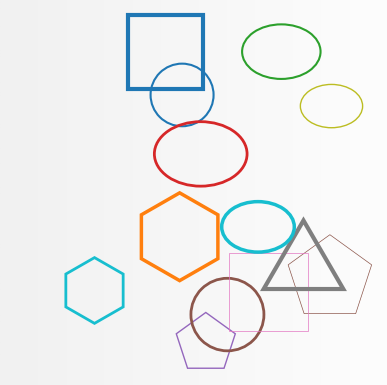[{"shape": "circle", "thickness": 1.5, "radius": 0.41, "center": [0.47, 0.753]}, {"shape": "square", "thickness": 3, "radius": 0.48, "center": [0.427, 0.866]}, {"shape": "hexagon", "thickness": 2.5, "radius": 0.57, "center": [0.464, 0.385]}, {"shape": "oval", "thickness": 1.5, "radius": 0.51, "center": [0.726, 0.866]}, {"shape": "oval", "thickness": 2, "radius": 0.6, "center": [0.518, 0.6]}, {"shape": "pentagon", "thickness": 1, "radius": 0.4, "center": [0.531, 0.108]}, {"shape": "circle", "thickness": 2, "radius": 0.47, "center": [0.587, 0.183]}, {"shape": "pentagon", "thickness": 0.5, "radius": 0.57, "center": [0.851, 0.277]}, {"shape": "square", "thickness": 0.5, "radius": 0.51, "center": [0.692, 0.242]}, {"shape": "triangle", "thickness": 3, "radius": 0.59, "center": [0.783, 0.309]}, {"shape": "oval", "thickness": 1, "radius": 0.4, "center": [0.855, 0.724]}, {"shape": "hexagon", "thickness": 2, "radius": 0.43, "center": [0.244, 0.245]}, {"shape": "oval", "thickness": 2.5, "radius": 0.47, "center": [0.666, 0.411]}]